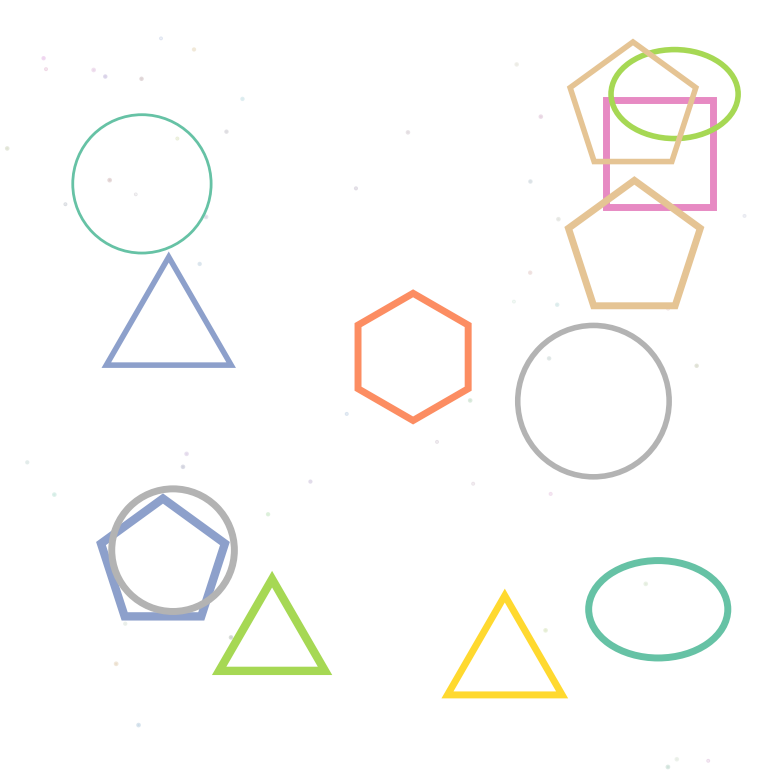[{"shape": "circle", "thickness": 1, "radius": 0.45, "center": [0.184, 0.761]}, {"shape": "oval", "thickness": 2.5, "radius": 0.45, "center": [0.855, 0.209]}, {"shape": "hexagon", "thickness": 2.5, "radius": 0.41, "center": [0.536, 0.536]}, {"shape": "pentagon", "thickness": 3, "radius": 0.42, "center": [0.212, 0.268]}, {"shape": "triangle", "thickness": 2, "radius": 0.47, "center": [0.219, 0.573]}, {"shape": "square", "thickness": 2.5, "radius": 0.35, "center": [0.856, 0.801]}, {"shape": "triangle", "thickness": 3, "radius": 0.4, "center": [0.353, 0.168]}, {"shape": "oval", "thickness": 2, "radius": 0.41, "center": [0.876, 0.878]}, {"shape": "triangle", "thickness": 2.5, "radius": 0.43, "center": [0.656, 0.141]}, {"shape": "pentagon", "thickness": 2.5, "radius": 0.45, "center": [0.824, 0.676]}, {"shape": "pentagon", "thickness": 2, "radius": 0.43, "center": [0.822, 0.86]}, {"shape": "circle", "thickness": 2, "radius": 0.49, "center": [0.771, 0.479]}, {"shape": "circle", "thickness": 2.5, "radius": 0.4, "center": [0.225, 0.285]}]